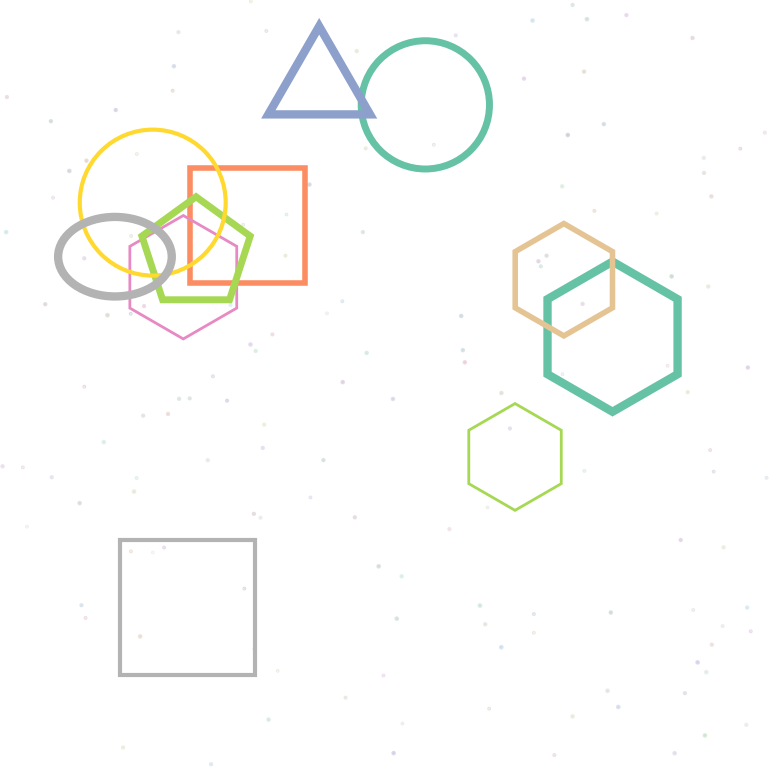[{"shape": "circle", "thickness": 2.5, "radius": 0.42, "center": [0.552, 0.864]}, {"shape": "hexagon", "thickness": 3, "radius": 0.49, "center": [0.796, 0.563]}, {"shape": "square", "thickness": 2, "radius": 0.37, "center": [0.322, 0.707]}, {"shape": "triangle", "thickness": 3, "radius": 0.38, "center": [0.415, 0.89]}, {"shape": "hexagon", "thickness": 1, "radius": 0.4, "center": [0.238, 0.64]}, {"shape": "pentagon", "thickness": 2.5, "radius": 0.37, "center": [0.255, 0.671]}, {"shape": "hexagon", "thickness": 1, "radius": 0.35, "center": [0.669, 0.407]}, {"shape": "circle", "thickness": 1.5, "radius": 0.47, "center": [0.198, 0.737]}, {"shape": "hexagon", "thickness": 2, "radius": 0.36, "center": [0.732, 0.637]}, {"shape": "square", "thickness": 1.5, "radius": 0.44, "center": [0.244, 0.211]}, {"shape": "oval", "thickness": 3, "radius": 0.37, "center": [0.149, 0.667]}]